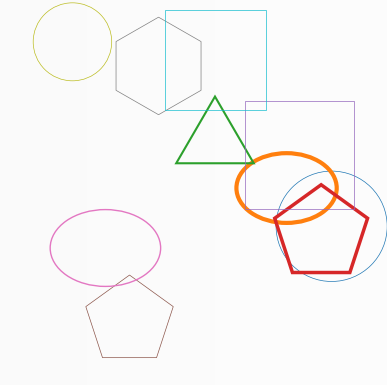[{"shape": "circle", "thickness": 0.5, "radius": 0.72, "center": [0.856, 0.412]}, {"shape": "oval", "thickness": 3, "radius": 0.65, "center": [0.74, 0.512]}, {"shape": "triangle", "thickness": 1.5, "radius": 0.58, "center": [0.555, 0.634]}, {"shape": "pentagon", "thickness": 2.5, "radius": 0.63, "center": [0.829, 0.394]}, {"shape": "square", "thickness": 0.5, "radius": 0.7, "center": [0.773, 0.598]}, {"shape": "pentagon", "thickness": 0.5, "radius": 0.59, "center": [0.334, 0.167]}, {"shape": "oval", "thickness": 1, "radius": 0.71, "center": [0.272, 0.356]}, {"shape": "hexagon", "thickness": 0.5, "radius": 0.63, "center": [0.409, 0.829]}, {"shape": "circle", "thickness": 0.5, "radius": 0.51, "center": [0.187, 0.891]}, {"shape": "square", "thickness": 0.5, "radius": 0.65, "center": [0.555, 0.845]}]